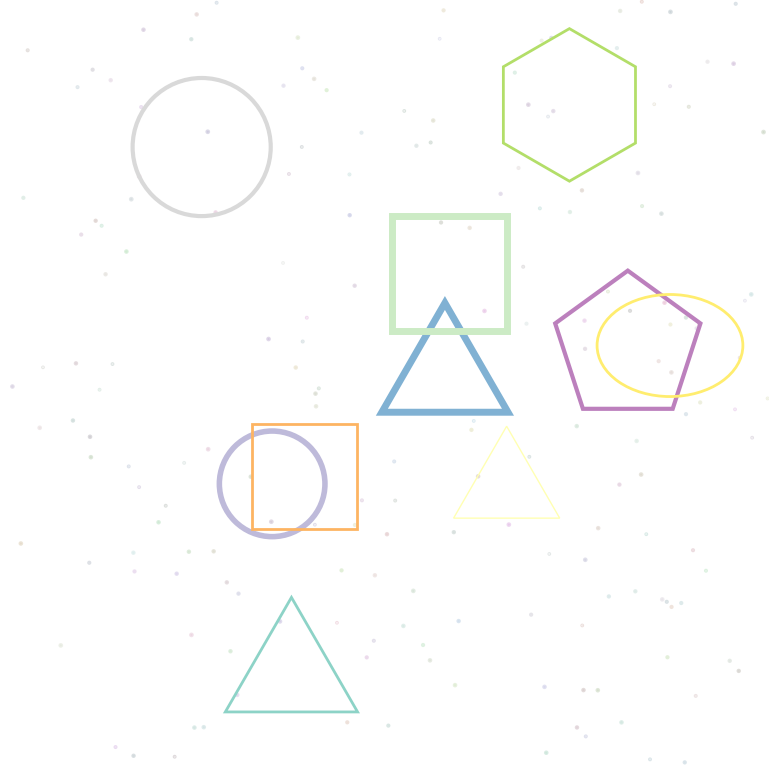[{"shape": "triangle", "thickness": 1, "radius": 0.5, "center": [0.379, 0.125]}, {"shape": "triangle", "thickness": 0.5, "radius": 0.4, "center": [0.658, 0.367]}, {"shape": "circle", "thickness": 2, "radius": 0.34, "center": [0.353, 0.372]}, {"shape": "triangle", "thickness": 2.5, "radius": 0.47, "center": [0.578, 0.512]}, {"shape": "square", "thickness": 1, "radius": 0.34, "center": [0.395, 0.382]}, {"shape": "hexagon", "thickness": 1, "radius": 0.5, "center": [0.74, 0.864]}, {"shape": "circle", "thickness": 1.5, "radius": 0.45, "center": [0.262, 0.809]}, {"shape": "pentagon", "thickness": 1.5, "radius": 0.5, "center": [0.815, 0.549]}, {"shape": "square", "thickness": 2.5, "radius": 0.37, "center": [0.584, 0.645]}, {"shape": "oval", "thickness": 1, "radius": 0.47, "center": [0.87, 0.551]}]